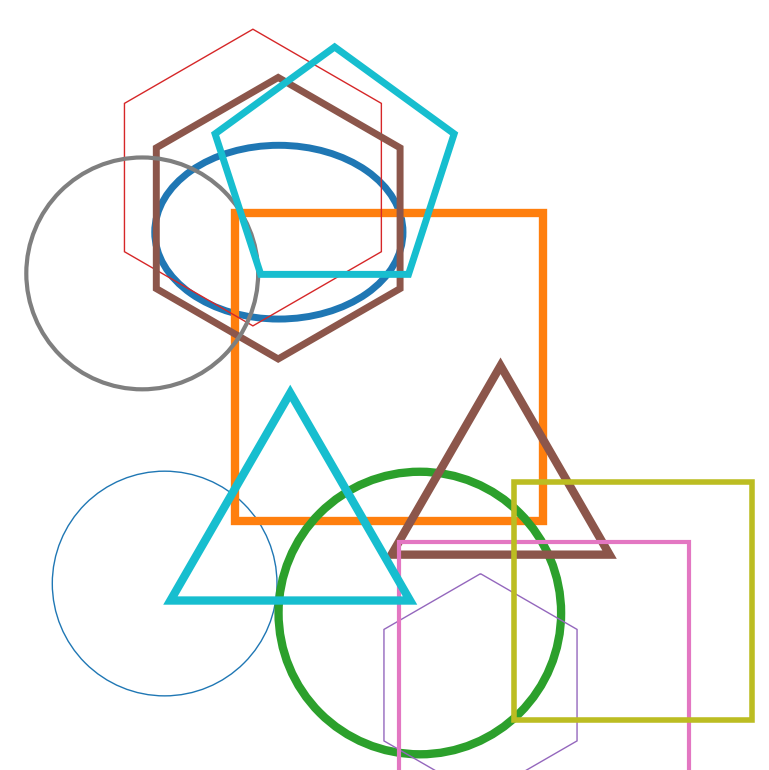[{"shape": "oval", "thickness": 2.5, "radius": 0.81, "center": [0.362, 0.698]}, {"shape": "circle", "thickness": 0.5, "radius": 0.73, "center": [0.214, 0.242]}, {"shape": "square", "thickness": 3, "radius": 1.0, "center": [0.505, 0.523]}, {"shape": "circle", "thickness": 3, "radius": 0.92, "center": [0.545, 0.204]}, {"shape": "hexagon", "thickness": 0.5, "radius": 0.96, "center": [0.328, 0.769]}, {"shape": "hexagon", "thickness": 0.5, "radius": 0.72, "center": [0.624, 0.11]}, {"shape": "hexagon", "thickness": 2.5, "radius": 0.91, "center": [0.361, 0.717]}, {"shape": "triangle", "thickness": 3, "radius": 0.82, "center": [0.65, 0.361]}, {"shape": "square", "thickness": 1.5, "radius": 0.94, "center": [0.707, 0.108]}, {"shape": "circle", "thickness": 1.5, "radius": 0.75, "center": [0.185, 0.645]}, {"shape": "square", "thickness": 2, "radius": 0.77, "center": [0.822, 0.22]}, {"shape": "pentagon", "thickness": 2.5, "radius": 0.82, "center": [0.435, 0.776]}, {"shape": "triangle", "thickness": 3, "radius": 0.9, "center": [0.377, 0.31]}]